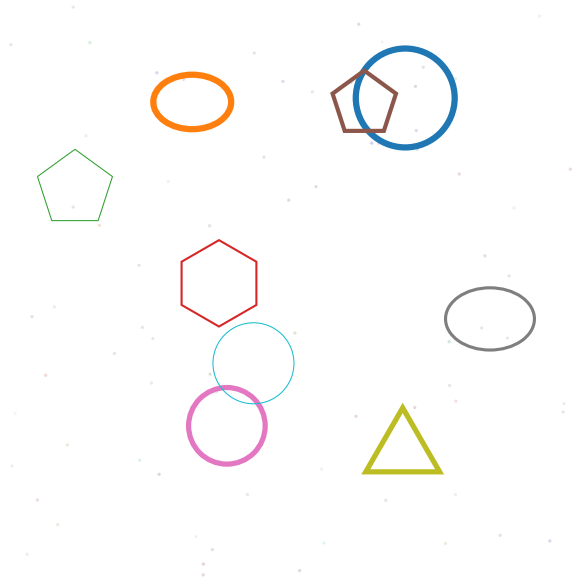[{"shape": "circle", "thickness": 3, "radius": 0.43, "center": [0.702, 0.829]}, {"shape": "oval", "thickness": 3, "radius": 0.34, "center": [0.333, 0.823]}, {"shape": "pentagon", "thickness": 0.5, "radius": 0.34, "center": [0.13, 0.672]}, {"shape": "hexagon", "thickness": 1, "radius": 0.37, "center": [0.379, 0.509]}, {"shape": "pentagon", "thickness": 2, "radius": 0.29, "center": [0.631, 0.819]}, {"shape": "circle", "thickness": 2.5, "radius": 0.33, "center": [0.393, 0.262]}, {"shape": "oval", "thickness": 1.5, "radius": 0.38, "center": [0.848, 0.447]}, {"shape": "triangle", "thickness": 2.5, "radius": 0.37, "center": [0.697, 0.219]}, {"shape": "circle", "thickness": 0.5, "radius": 0.35, "center": [0.439, 0.37]}]